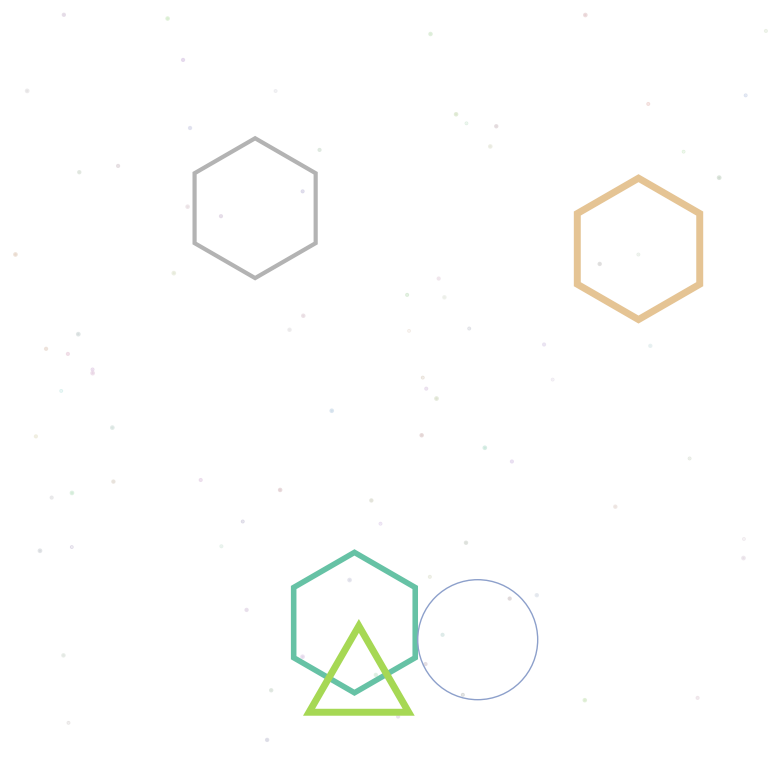[{"shape": "hexagon", "thickness": 2, "radius": 0.46, "center": [0.46, 0.191]}, {"shape": "circle", "thickness": 0.5, "radius": 0.39, "center": [0.62, 0.169]}, {"shape": "triangle", "thickness": 2.5, "radius": 0.37, "center": [0.466, 0.112]}, {"shape": "hexagon", "thickness": 2.5, "radius": 0.46, "center": [0.829, 0.677]}, {"shape": "hexagon", "thickness": 1.5, "radius": 0.45, "center": [0.331, 0.73]}]